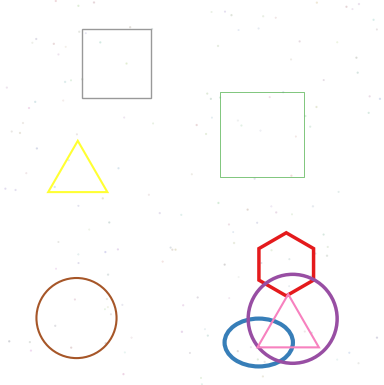[{"shape": "hexagon", "thickness": 2.5, "radius": 0.41, "center": [0.743, 0.313]}, {"shape": "oval", "thickness": 3, "radius": 0.44, "center": [0.672, 0.11]}, {"shape": "square", "thickness": 0.5, "radius": 0.55, "center": [0.68, 0.651]}, {"shape": "circle", "thickness": 2.5, "radius": 0.58, "center": [0.76, 0.172]}, {"shape": "triangle", "thickness": 1.5, "radius": 0.44, "center": [0.202, 0.545]}, {"shape": "circle", "thickness": 1.5, "radius": 0.52, "center": [0.199, 0.174]}, {"shape": "triangle", "thickness": 1.5, "radius": 0.46, "center": [0.749, 0.144]}, {"shape": "square", "thickness": 1, "radius": 0.45, "center": [0.302, 0.835]}]